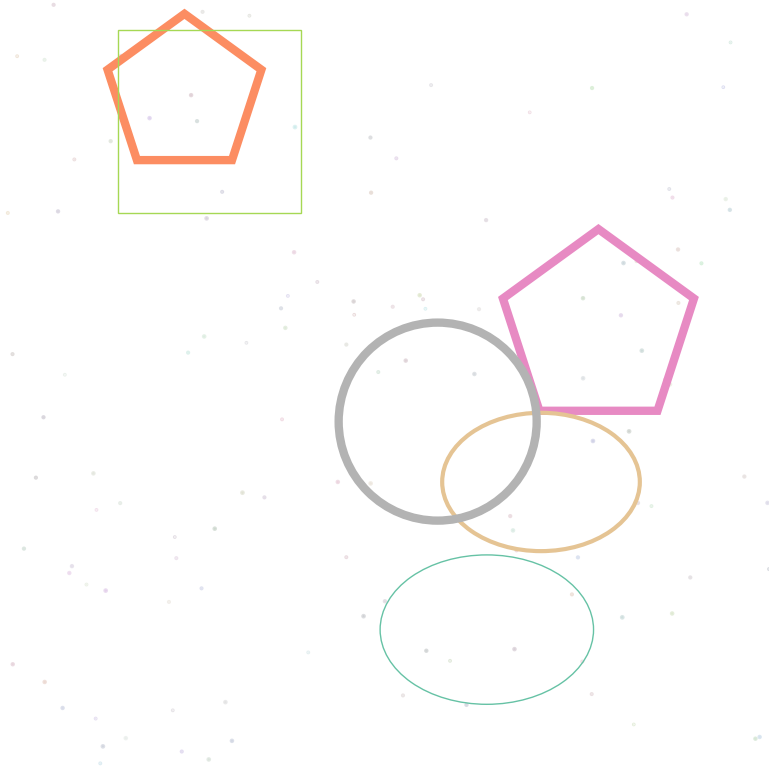[{"shape": "oval", "thickness": 0.5, "radius": 0.69, "center": [0.632, 0.182]}, {"shape": "pentagon", "thickness": 3, "radius": 0.53, "center": [0.24, 0.877]}, {"shape": "pentagon", "thickness": 3, "radius": 0.65, "center": [0.777, 0.572]}, {"shape": "square", "thickness": 0.5, "radius": 0.6, "center": [0.272, 0.842]}, {"shape": "oval", "thickness": 1.5, "radius": 0.64, "center": [0.703, 0.374]}, {"shape": "circle", "thickness": 3, "radius": 0.64, "center": [0.568, 0.452]}]